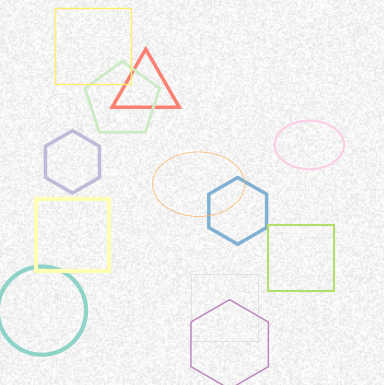[{"shape": "circle", "thickness": 3, "radius": 0.57, "center": [0.109, 0.193]}, {"shape": "square", "thickness": 3, "radius": 0.47, "center": [0.188, 0.39]}, {"shape": "hexagon", "thickness": 2.5, "radius": 0.41, "center": [0.188, 0.58]}, {"shape": "triangle", "thickness": 2.5, "radius": 0.5, "center": [0.379, 0.772]}, {"shape": "hexagon", "thickness": 2.5, "radius": 0.43, "center": [0.617, 0.452]}, {"shape": "oval", "thickness": 0.5, "radius": 0.6, "center": [0.516, 0.522]}, {"shape": "square", "thickness": 1.5, "radius": 0.43, "center": [0.782, 0.33]}, {"shape": "oval", "thickness": 1.5, "radius": 0.45, "center": [0.804, 0.623]}, {"shape": "square", "thickness": 0.5, "radius": 0.44, "center": [0.583, 0.202]}, {"shape": "hexagon", "thickness": 1, "radius": 0.58, "center": [0.596, 0.106]}, {"shape": "pentagon", "thickness": 2, "radius": 0.51, "center": [0.318, 0.739]}, {"shape": "square", "thickness": 1, "radius": 0.5, "center": [0.242, 0.881]}]